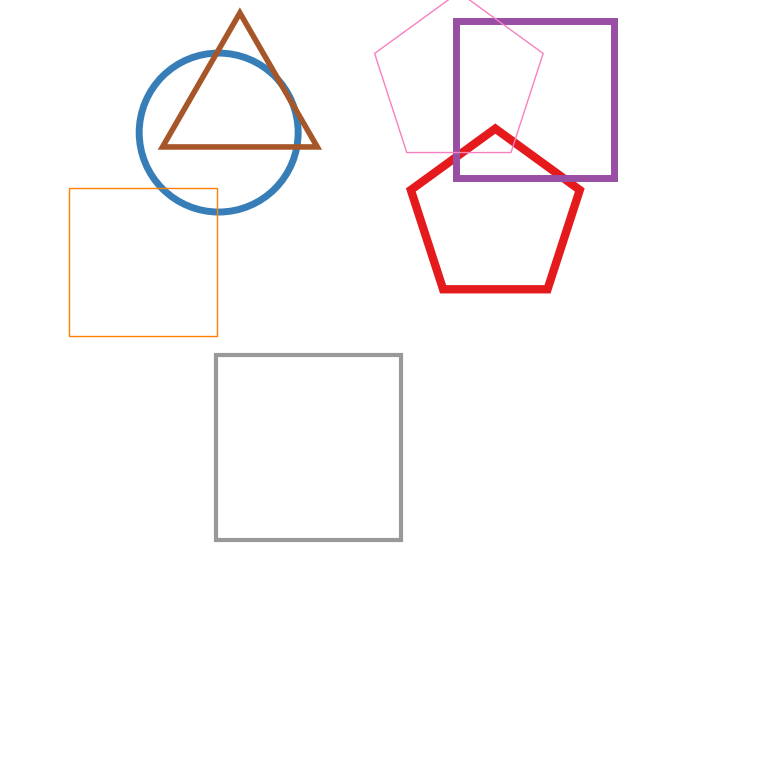[{"shape": "pentagon", "thickness": 3, "radius": 0.58, "center": [0.643, 0.718]}, {"shape": "circle", "thickness": 2.5, "radius": 0.52, "center": [0.284, 0.828]}, {"shape": "square", "thickness": 2.5, "radius": 0.51, "center": [0.695, 0.871]}, {"shape": "square", "thickness": 0.5, "radius": 0.48, "center": [0.186, 0.66]}, {"shape": "triangle", "thickness": 2, "radius": 0.58, "center": [0.312, 0.867]}, {"shape": "pentagon", "thickness": 0.5, "radius": 0.58, "center": [0.596, 0.895]}, {"shape": "square", "thickness": 1.5, "radius": 0.6, "center": [0.4, 0.419]}]